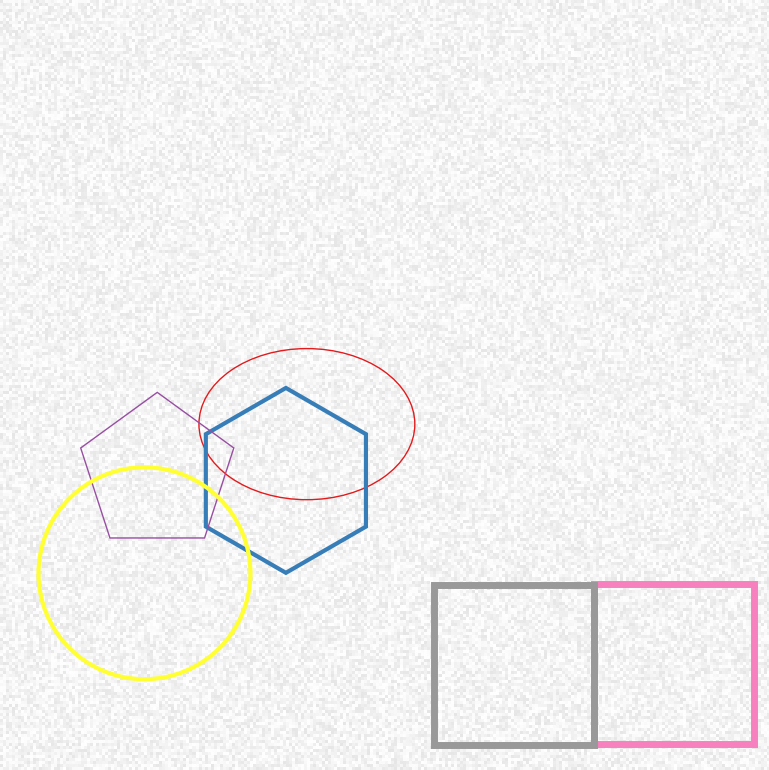[{"shape": "oval", "thickness": 0.5, "radius": 0.7, "center": [0.399, 0.449]}, {"shape": "hexagon", "thickness": 1.5, "radius": 0.6, "center": [0.371, 0.376]}, {"shape": "pentagon", "thickness": 0.5, "radius": 0.52, "center": [0.204, 0.386]}, {"shape": "circle", "thickness": 1.5, "radius": 0.69, "center": [0.188, 0.255]}, {"shape": "square", "thickness": 2.5, "radius": 0.52, "center": [0.875, 0.138]}, {"shape": "square", "thickness": 2.5, "radius": 0.52, "center": [0.668, 0.137]}]